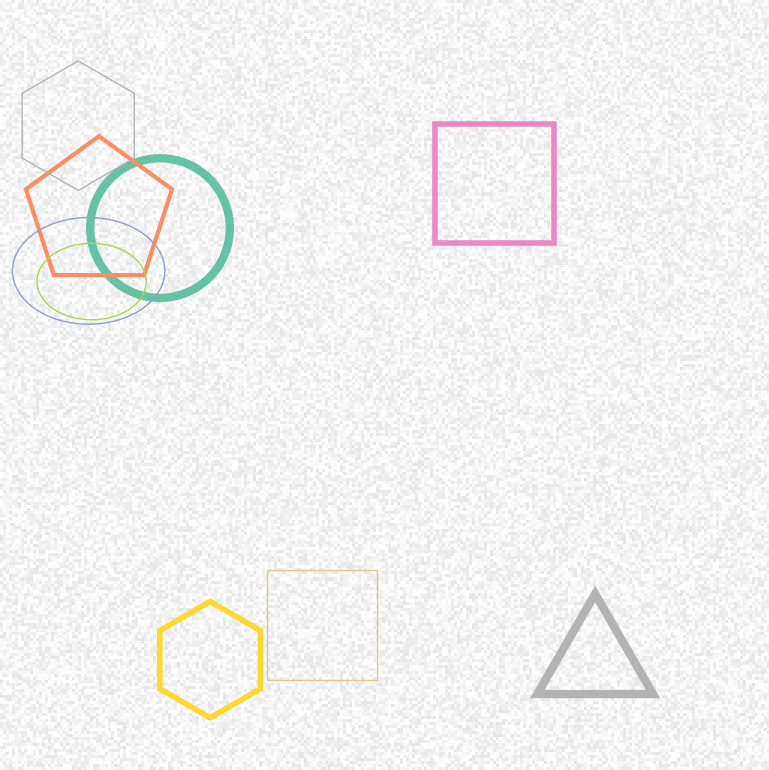[{"shape": "circle", "thickness": 3, "radius": 0.45, "center": [0.208, 0.704]}, {"shape": "pentagon", "thickness": 1.5, "radius": 0.5, "center": [0.129, 0.723]}, {"shape": "oval", "thickness": 0.5, "radius": 0.49, "center": [0.115, 0.648]}, {"shape": "square", "thickness": 2, "radius": 0.39, "center": [0.642, 0.762]}, {"shape": "oval", "thickness": 0.5, "radius": 0.35, "center": [0.119, 0.634]}, {"shape": "hexagon", "thickness": 2, "radius": 0.38, "center": [0.273, 0.143]}, {"shape": "square", "thickness": 0.5, "radius": 0.36, "center": [0.418, 0.189]}, {"shape": "triangle", "thickness": 3, "radius": 0.43, "center": [0.773, 0.142]}, {"shape": "hexagon", "thickness": 0.5, "radius": 0.42, "center": [0.102, 0.837]}]